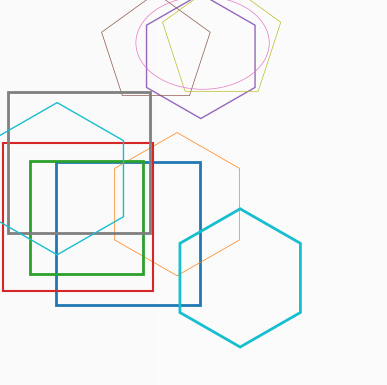[{"shape": "square", "thickness": 2, "radius": 0.93, "center": [0.331, 0.393]}, {"shape": "hexagon", "thickness": 0.5, "radius": 0.93, "center": [0.457, 0.47]}, {"shape": "square", "thickness": 2, "radius": 0.73, "center": [0.224, 0.435]}, {"shape": "square", "thickness": 1.5, "radius": 0.97, "center": [0.201, 0.436]}, {"shape": "hexagon", "thickness": 1, "radius": 0.81, "center": [0.518, 0.854]}, {"shape": "pentagon", "thickness": 0.5, "radius": 0.74, "center": [0.402, 0.871]}, {"shape": "oval", "thickness": 0.5, "radius": 0.86, "center": [0.523, 0.889]}, {"shape": "square", "thickness": 2, "radius": 0.92, "center": [0.204, 0.578]}, {"shape": "pentagon", "thickness": 0.5, "radius": 0.8, "center": [0.572, 0.893]}, {"shape": "hexagon", "thickness": 2, "radius": 0.9, "center": [0.62, 0.278]}, {"shape": "hexagon", "thickness": 1, "radius": 0.99, "center": [0.147, 0.536]}]